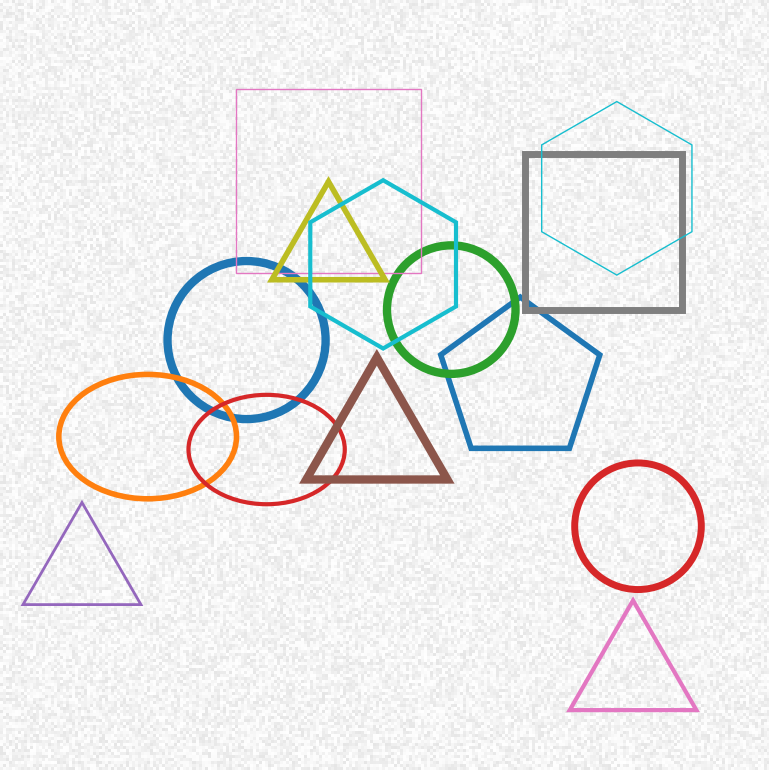[{"shape": "pentagon", "thickness": 2, "radius": 0.54, "center": [0.676, 0.506]}, {"shape": "circle", "thickness": 3, "radius": 0.51, "center": [0.32, 0.558]}, {"shape": "oval", "thickness": 2, "radius": 0.58, "center": [0.192, 0.433]}, {"shape": "circle", "thickness": 3, "radius": 0.42, "center": [0.586, 0.598]}, {"shape": "circle", "thickness": 2.5, "radius": 0.41, "center": [0.829, 0.317]}, {"shape": "oval", "thickness": 1.5, "radius": 0.51, "center": [0.346, 0.416]}, {"shape": "triangle", "thickness": 1, "radius": 0.44, "center": [0.106, 0.259]}, {"shape": "triangle", "thickness": 3, "radius": 0.53, "center": [0.489, 0.43]}, {"shape": "triangle", "thickness": 1.5, "radius": 0.47, "center": [0.822, 0.125]}, {"shape": "square", "thickness": 0.5, "radius": 0.6, "center": [0.427, 0.765]}, {"shape": "square", "thickness": 2.5, "radius": 0.51, "center": [0.784, 0.699]}, {"shape": "triangle", "thickness": 2, "radius": 0.42, "center": [0.427, 0.679]}, {"shape": "hexagon", "thickness": 0.5, "radius": 0.56, "center": [0.801, 0.755]}, {"shape": "hexagon", "thickness": 1.5, "radius": 0.55, "center": [0.498, 0.657]}]